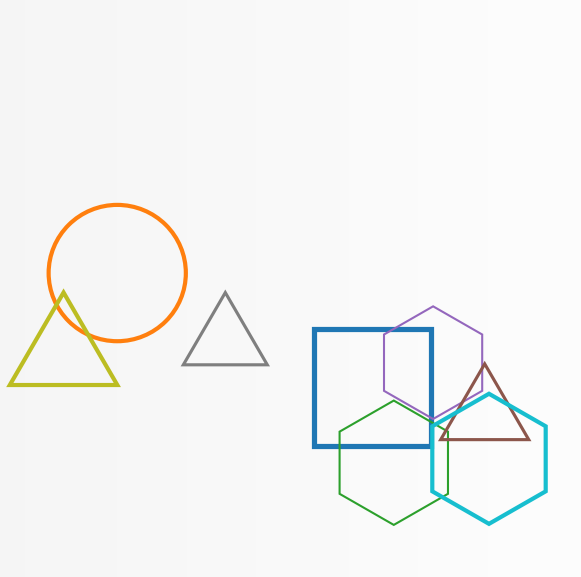[{"shape": "square", "thickness": 2.5, "radius": 0.51, "center": [0.641, 0.328]}, {"shape": "circle", "thickness": 2, "radius": 0.59, "center": [0.202, 0.526]}, {"shape": "hexagon", "thickness": 1, "radius": 0.54, "center": [0.677, 0.198]}, {"shape": "hexagon", "thickness": 1, "radius": 0.49, "center": [0.745, 0.371]}, {"shape": "triangle", "thickness": 1.5, "radius": 0.44, "center": [0.834, 0.282]}, {"shape": "triangle", "thickness": 1.5, "radius": 0.42, "center": [0.388, 0.409]}, {"shape": "triangle", "thickness": 2, "radius": 0.53, "center": [0.109, 0.386]}, {"shape": "hexagon", "thickness": 2, "radius": 0.56, "center": [0.841, 0.205]}]